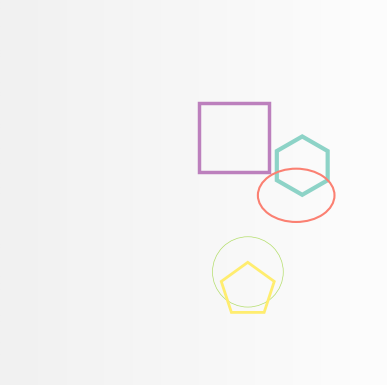[{"shape": "hexagon", "thickness": 3, "radius": 0.38, "center": [0.78, 0.57]}, {"shape": "oval", "thickness": 1.5, "radius": 0.49, "center": [0.764, 0.493]}, {"shape": "circle", "thickness": 0.5, "radius": 0.46, "center": [0.64, 0.294]}, {"shape": "square", "thickness": 2.5, "radius": 0.45, "center": [0.604, 0.643]}, {"shape": "pentagon", "thickness": 2, "radius": 0.36, "center": [0.639, 0.247]}]